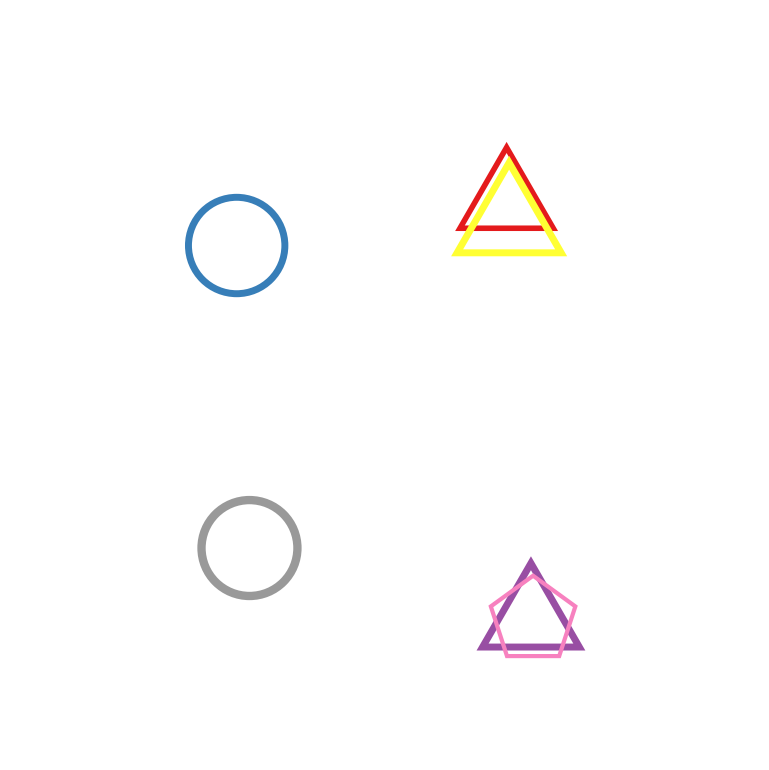[{"shape": "triangle", "thickness": 2, "radius": 0.35, "center": [0.658, 0.739]}, {"shape": "circle", "thickness": 2.5, "radius": 0.31, "center": [0.307, 0.681]}, {"shape": "triangle", "thickness": 2.5, "radius": 0.36, "center": [0.69, 0.196]}, {"shape": "triangle", "thickness": 2.5, "radius": 0.39, "center": [0.661, 0.711]}, {"shape": "pentagon", "thickness": 1.5, "radius": 0.29, "center": [0.692, 0.195]}, {"shape": "circle", "thickness": 3, "radius": 0.31, "center": [0.324, 0.288]}]